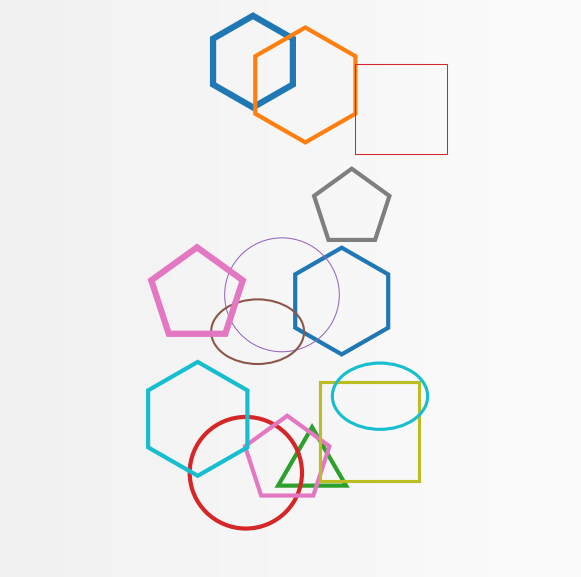[{"shape": "hexagon", "thickness": 3, "radius": 0.4, "center": [0.435, 0.893]}, {"shape": "hexagon", "thickness": 2, "radius": 0.46, "center": [0.588, 0.478]}, {"shape": "hexagon", "thickness": 2, "radius": 0.5, "center": [0.525, 0.852]}, {"shape": "triangle", "thickness": 2, "radius": 0.34, "center": [0.537, 0.192]}, {"shape": "circle", "thickness": 2, "radius": 0.48, "center": [0.423, 0.181]}, {"shape": "square", "thickness": 0.5, "radius": 0.39, "center": [0.69, 0.81]}, {"shape": "circle", "thickness": 0.5, "radius": 0.49, "center": [0.485, 0.489]}, {"shape": "oval", "thickness": 1, "radius": 0.4, "center": [0.443, 0.425]}, {"shape": "pentagon", "thickness": 3, "radius": 0.41, "center": [0.339, 0.488]}, {"shape": "pentagon", "thickness": 2, "radius": 0.38, "center": [0.494, 0.203]}, {"shape": "pentagon", "thickness": 2, "radius": 0.34, "center": [0.605, 0.639]}, {"shape": "square", "thickness": 1.5, "radius": 0.43, "center": [0.635, 0.252]}, {"shape": "oval", "thickness": 1.5, "radius": 0.41, "center": [0.654, 0.313]}, {"shape": "hexagon", "thickness": 2, "radius": 0.49, "center": [0.34, 0.274]}]